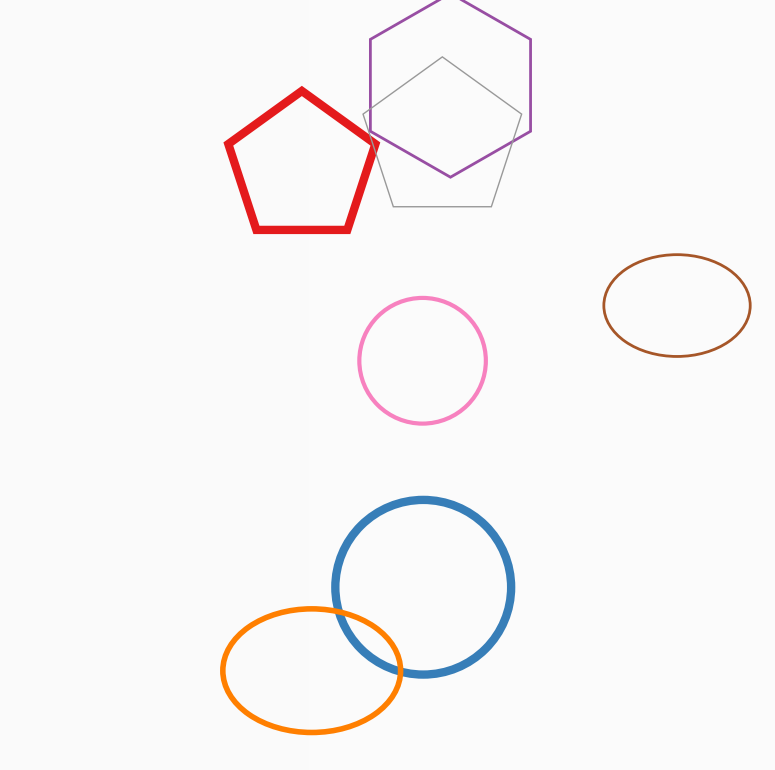[{"shape": "pentagon", "thickness": 3, "radius": 0.5, "center": [0.389, 0.782]}, {"shape": "circle", "thickness": 3, "radius": 0.57, "center": [0.546, 0.237]}, {"shape": "hexagon", "thickness": 1, "radius": 0.6, "center": [0.581, 0.889]}, {"shape": "oval", "thickness": 2, "radius": 0.57, "center": [0.402, 0.129]}, {"shape": "oval", "thickness": 1, "radius": 0.47, "center": [0.874, 0.603]}, {"shape": "circle", "thickness": 1.5, "radius": 0.41, "center": [0.545, 0.531]}, {"shape": "pentagon", "thickness": 0.5, "radius": 0.54, "center": [0.571, 0.819]}]